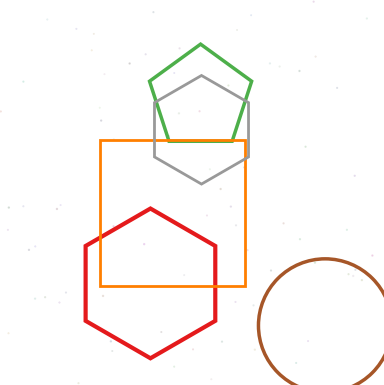[{"shape": "hexagon", "thickness": 3, "radius": 0.97, "center": [0.391, 0.264]}, {"shape": "pentagon", "thickness": 2.5, "radius": 0.7, "center": [0.521, 0.746]}, {"shape": "square", "thickness": 2, "radius": 0.95, "center": [0.448, 0.448]}, {"shape": "circle", "thickness": 2.5, "radius": 0.87, "center": [0.845, 0.154]}, {"shape": "hexagon", "thickness": 2, "radius": 0.71, "center": [0.523, 0.663]}]